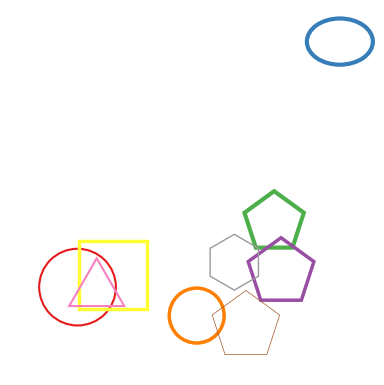[{"shape": "circle", "thickness": 1.5, "radius": 0.5, "center": [0.201, 0.254]}, {"shape": "oval", "thickness": 3, "radius": 0.43, "center": [0.883, 0.892]}, {"shape": "pentagon", "thickness": 3, "radius": 0.41, "center": [0.712, 0.422]}, {"shape": "pentagon", "thickness": 2.5, "radius": 0.45, "center": [0.73, 0.293]}, {"shape": "circle", "thickness": 2.5, "radius": 0.36, "center": [0.511, 0.18]}, {"shape": "square", "thickness": 2.5, "radius": 0.45, "center": [0.293, 0.286]}, {"shape": "pentagon", "thickness": 0.5, "radius": 0.46, "center": [0.639, 0.153]}, {"shape": "triangle", "thickness": 1.5, "radius": 0.41, "center": [0.251, 0.246]}, {"shape": "hexagon", "thickness": 1, "radius": 0.36, "center": [0.609, 0.319]}]